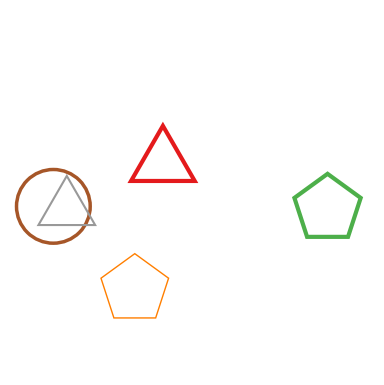[{"shape": "triangle", "thickness": 3, "radius": 0.48, "center": [0.423, 0.578]}, {"shape": "pentagon", "thickness": 3, "radius": 0.45, "center": [0.851, 0.458]}, {"shape": "pentagon", "thickness": 1, "radius": 0.46, "center": [0.35, 0.249]}, {"shape": "circle", "thickness": 2.5, "radius": 0.48, "center": [0.139, 0.464]}, {"shape": "triangle", "thickness": 1.5, "radius": 0.43, "center": [0.173, 0.458]}]